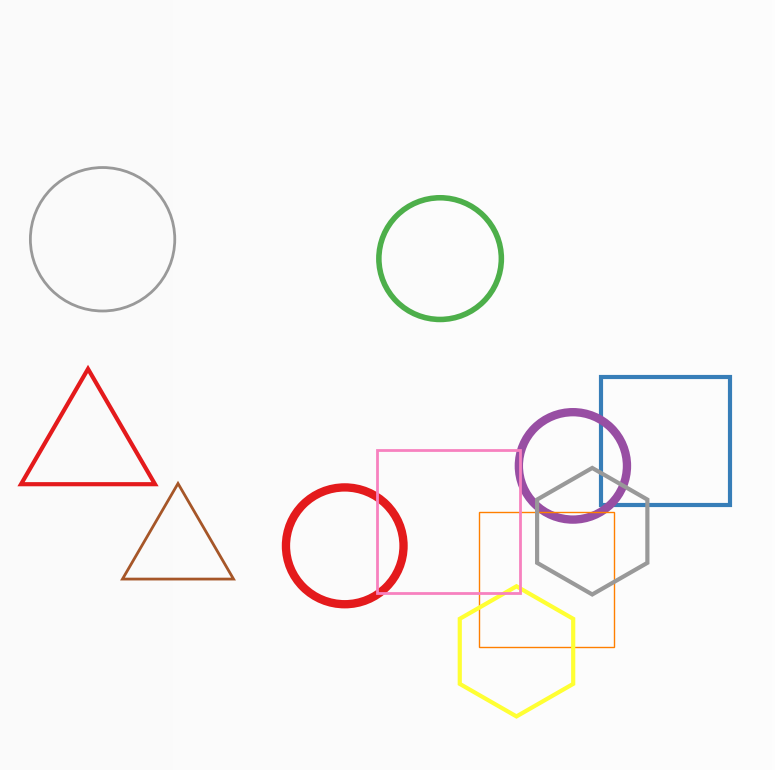[{"shape": "circle", "thickness": 3, "radius": 0.38, "center": [0.445, 0.291]}, {"shape": "triangle", "thickness": 1.5, "radius": 0.5, "center": [0.114, 0.421]}, {"shape": "square", "thickness": 1.5, "radius": 0.42, "center": [0.859, 0.428]}, {"shape": "circle", "thickness": 2, "radius": 0.4, "center": [0.568, 0.664]}, {"shape": "circle", "thickness": 3, "radius": 0.35, "center": [0.739, 0.395]}, {"shape": "square", "thickness": 0.5, "radius": 0.44, "center": [0.705, 0.248]}, {"shape": "hexagon", "thickness": 1.5, "radius": 0.42, "center": [0.666, 0.154]}, {"shape": "triangle", "thickness": 1, "radius": 0.41, "center": [0.23, 0.289]}, {"shape": "square", "thickness": 1, "radius": 0.46, "center": [0.579, 0.322]}, {"shape": "circle", "thickness": 1, "radius": 0.47, "center": [0.132, 0.689]}, {"shape": "hexagon", "thickness": 1.5, "radius": 0.41, "center": [0.764, 0.31]}]